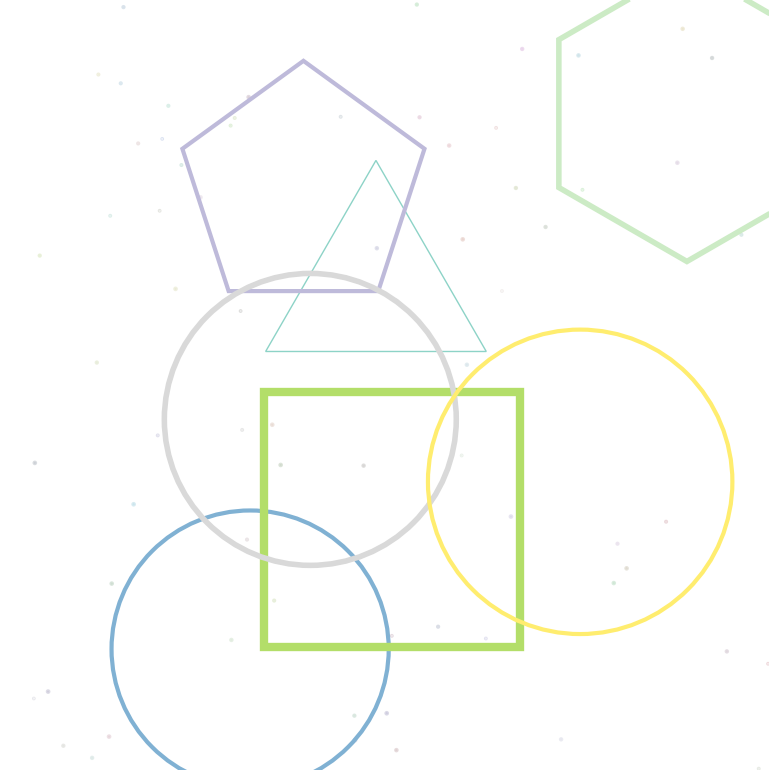[{"shape": "triangle", "thickness": 0.5, "radius": 0.83, "center": [0.488, 0.626]}, {"shape": "pentagon", "thickness": 1.5, "radius": 0.83, "center": [0.394, 0.756]}, {"shape": "circle", "thickness": 1.5, "radius": 0.9, "center": [0.325, 0.157]}, {"shape": "square", "thickness": 3, "radius": 0.83, "center": [0.509, 0.326]}, {"shape": "circle", "thickness": 2, "radius": 0.95, "center": [0.403, 0.455]}, {"shape": "hexagon", "thickness": 2, "radius": 0.96, "center": [0.892, 0.852]}, {"shape": "circle", "thickness": 1.5, "radius": 0.99, "center": [0.753, 0.374]}]